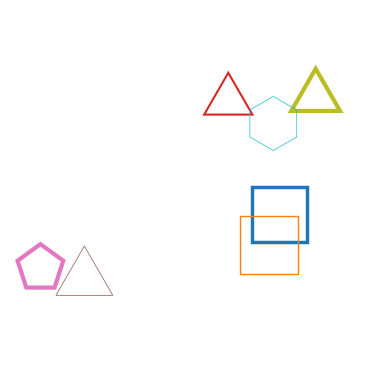[{"shape": "square", "thickness": 2.5, "radius": 0.35, "center": [0.725, 0.443]}, {"shape": "square", "thickness": 1, "radius": 0.38, "center": [0.7, 0.364]}, {"shape": "triangle", "thickness": 1.5, "radius": 0.36, "center": [0.593, 0.739]}, {"shape": "triangle", "thickness": 0.5, "radius": 0.43, "center": [0.219, 0.276]}, {"shape": "pentagon", "thickness": 3, "radius": 0.31, "center": [0.105, 0.303]}, {"shape": "triangle", "thickness": 3, "radius": 0.37, "center": [0.82, 0.748]}, {"shape": "hexagon", "thickness": 0.5, "radius": 0.35, "center": [0.71, 0.679]}]